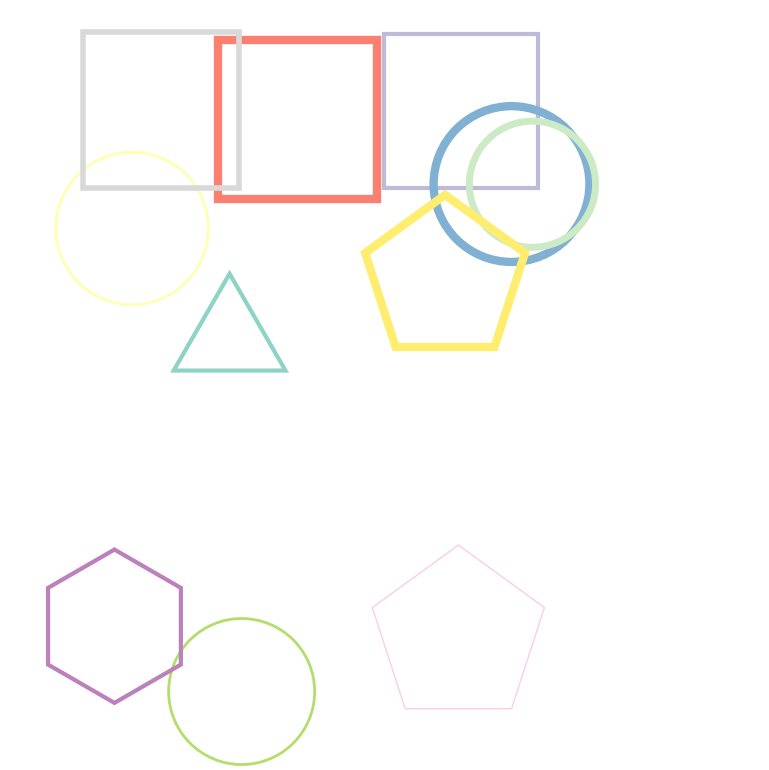[{"shape": "triangle", "thickness": 1.5, "radius": 0.42, "center": [0.298, 0.561]}, {"shape": "circle", "thickness": 1, "radius": 0.5, "center": [0.171, 0.703]}, {"shape": "square", "thickness": 1.5, "radius": 0.5, "center": [0.599, 0.856]}, {"shape": "square", "thickness": 3, "radius": 0.52, "center": [0.386, 0.845]}, {"shape": "circle", "thickness": 3, "radius": 0.51, "center": [0.664, 0.761]}, {"shape": "circle", "thickness": 1, "radius": 0.47, "center": [0.314, 0.102]}, {"shape": "pentagon", "thickness": 0.5, "radius": 0.59, "center": [0.595, 0.175]}, {"shape": "square", "thickness": 2, "radius": 0.51, "center": [0.209, 0.857]}, {"shape": "hexagon", "thickness": 1.5, "radius": 0.5, "center": [0.149, 0.187]}, {"shape": "circle", "thickness": 2.5, "radius": 0.41, "center": [0.691, 0.761]}, {"shape": "pentagon", "thickness": 3, "radius": 0.55, "center": [0.578, 0.638]}]